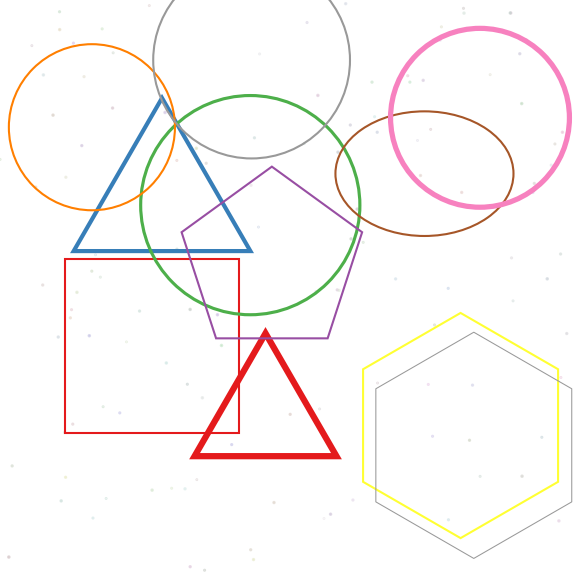[{"shape": "square", "thickness": 1, "radius": 0.75, "center": [0.264, 0.399]}, {"shape": "triangle", "thickness": 3, "radius": 0.71, "center": [0.46, 0.28]}, {"shape": "triangle", "thickness": 2, "radius": 0.88, "center": [0.281, 0.653]}, {"shape": "circle", "thickness": 1.5, "radius": 0.95, "center": [0.433, 0.644]}, {"shape": "pentagon", "thickness": 1, "radius": 0.82, "center": [0.471, 0.546]}, {"shape": "circle", "thickness": 1, "radius": 0.72, "center": [0.159, 0.779]}, {"shape": "hexagon", "thickness": 1, "radius": 0.97, "center": [0.798, 0.262]}, {"shape": "oval", "thickness": 1, "radius": 0.77, "center": [0.735, 0.698]}, {"shape": "circle", "thickness": 2.5, "radius": 0.77, "center": [0.831, 0.795]}, {"shape": "circle", "thickness": 1, "radius": 0.85, "center": [0.436, 0.895]}, {"shape": "hexagon", "thickness": 0.5, "radius": 0.98, "center": [0.82, 0.228]}]